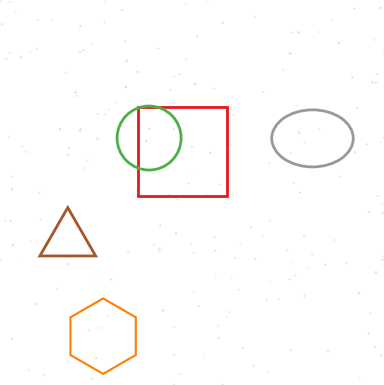[{"shape": "square", "thickness": 2, "radius": 0.58, "center": [0.474, 0.607]}, {"shape": "circle", "thickness": 2, "radius": 0.42, "center": [0.387, 0.641]}, {"shape": "hexagon", "thickness": 1.5, "radius": 0.49, "center": [0.268, 0.127]}, {"shape": "triangle", "thickness": 2, "radius": 0.42, "center": [0.176, 0.377]}, {"shape": "oval", "thickness": 2, "radius": 0.53, "center": [0.812, 0.641]}]